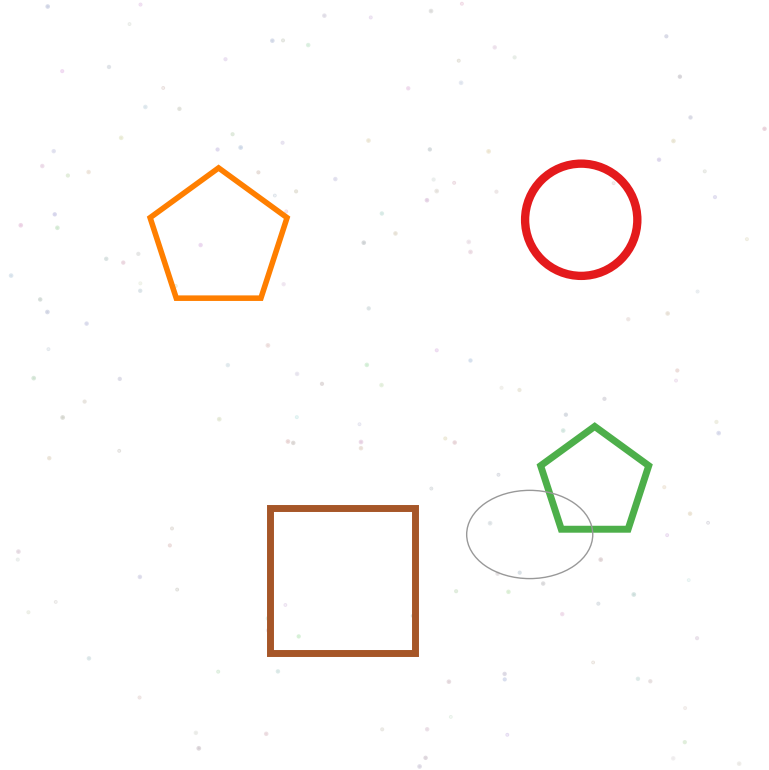[{"shape": "circle", "thickness": 3, "radius": 0.36, "center": [0.755, 0.715]}, {"shape": "pentagon", "thickness": 2.5, "radius": 0.37, "center": [0.772, 0.372]}, {"shape": "pentagon", "thickness": 2, "radius": 0.47, "center": [0.284, 0.688]}, {"shape": "square", "thickness": 2.5, "radius": 0.47, "center": [0.445, 0.246]}, {"shape": "oval", "thickness": 0.5, "radius": 0.41, "center": [0.688, 0.306]}]